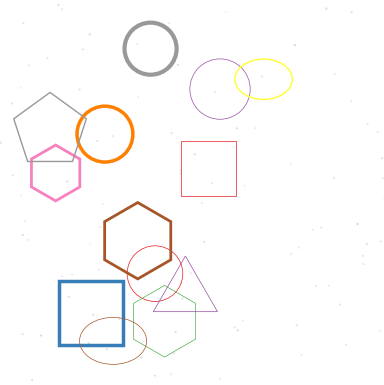[{"shape": "square", "thickness": 0.5, "radius": 0.35, "center": [0.541, 0.562]}, {"shape": "circle", "thickness": 0.5, "radius": 0.36, "center": [0.403, 0.289]}, {"shape": "square", "thickness": 2.5, "radius": 0.42, "center": [0.237, 0.188]}, {"shape": "hexagon", "thickness": 0.5, "radius": 0.47, "center": [0.427, 0.166]}, {"shape": "circle", "thickness": 0.5, "radius": 0.39, "center": [0.571, 0.769]}, {"shape": "triangle", "thickness": 0.5, "radius": 0.48, "center": [0.482, 0.239]}, {"shape": "circle", "thickness": 2.5, "radius": 0.36, "center": [0.273, 0.652]}, {"shape": "oval", "thickness": 1, "radius": 0.37, "center": [0.685, 0.794]}, {"shape": "hexagon", "thickness": 2, "radius": 0.5, "center": [0.358, 0.375]}, {"shape": "oval", "thickness": 0.5, "radius": 0.44, "center": [0.294, 0.115]}, {"shape": "hexagon", "thickness": 2, "radius": 0.36, "center": [0.145, 0.551]}, {"shape": "pentagon", "thickness": 1, "radius": 0.5, "center": [0.13, 0.661]}, {"shape": "circle", "thickness": 3, "radius": 0.34, "center": [0.391, 0.874]}]